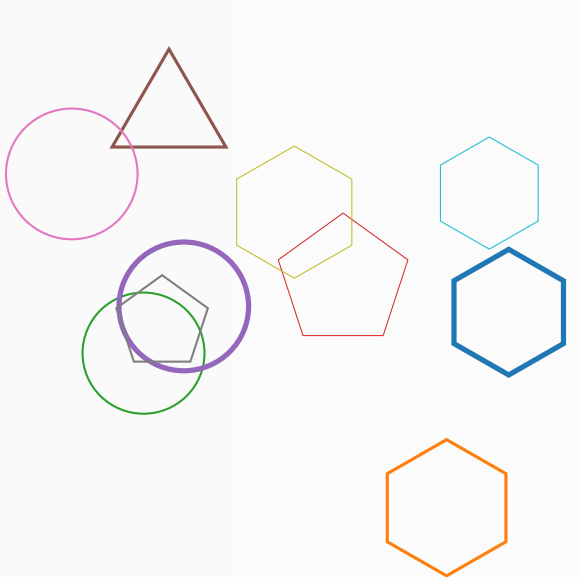[{"shape": "hexagon", "thickness": 2.5, "radius": 0.54, "center": [0.875, 0.459]}, {"shape": "hexagon", "thickness": 1.5, "radius": 0.59, "center": [0.768, 0.12]}, {"shape": "circle", "thickness": 1, "radius": 0.52, "center": [0.247, 0.388]}, {"shape": "pentagon", "thickness": 0.5, "radius": 0.59, "center": [0.59, 0.513]}, {"shape": "circle", "thickness": 2.5, "radius": 0.56, "center": [0.316, 0.469]}, {"shape": "triangle", "thickness": 1.5, "radius": 0.57, "center": [0.291, 0.801]}, {"shape": "circle", "thickness": 1, "radius": 0.57, "center": [0.123, 0.698]}, {"shape": "pentagon", "thickness": 1, "radius": 0.41, "center": [0.279, 0.44]}, {"shape": "hexagon", "thickness": 0.5, "radius": 0.57, "center": [0.506, 0.632]}, {"shape": "hexagon", "thickness": 0.5, "radius": 0.49, "center": [0.842, 0.665]}]